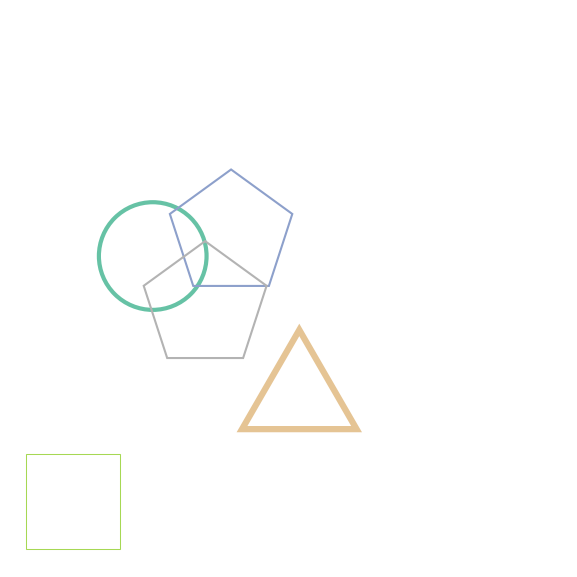[{"shape": "circle", "thickness": 2, "radius": 0.47, "center": [0.264, 0.556]}, {"shape": "pentagon", "thickness": 1, "radius": 0.56, "center": [0.4, 0.594]}, {"shape": "square", "thickness": 0.5, "radius": 0.41, "center": [0.126, 0.131]}, {"shape": "triangle", "thickness": 3, "radius": 0.57, "center": [0.518, 0.313]}, {"shape": "pentagon", "thickness": 1, "radius": 0.56, "center": [0.355, 0.47]}]